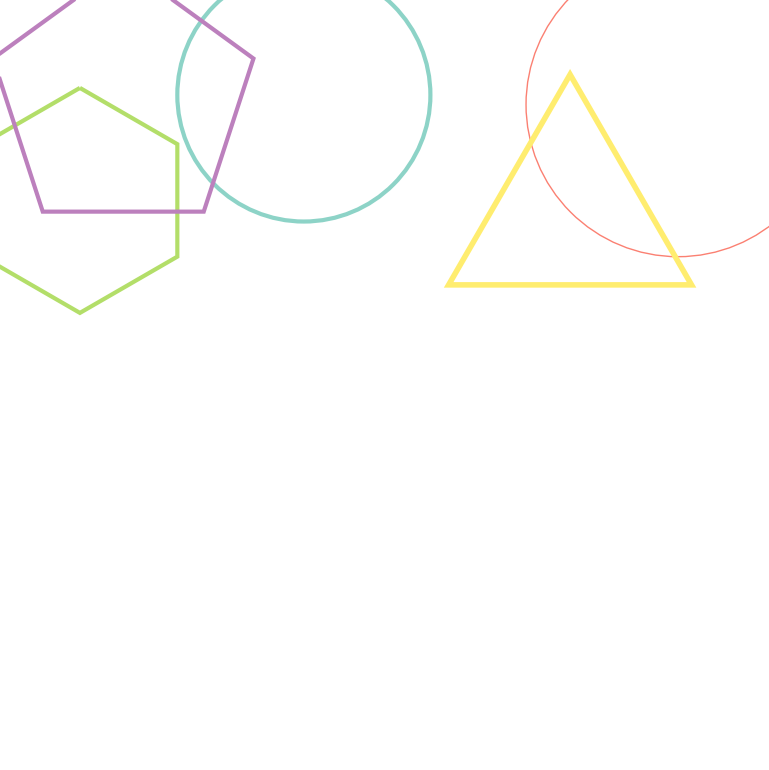[{"shape": "circle", "thickness": 1.5, "radius": 0.82, "center": [0.395, 0.877]}, {"shape": "circle", "thickness": 0.5, "radius": 0.99, "center": [0.881, 0.864]}, {"shape": "hexagon", "thickness": 1.5, "radius": 0.73, "center": [0.104, 0.74]}, {"shape": "pentagon", "thickness": 1.5, "radius": 0.89, "center": [0.16, 0.869]}, {"shape": "triangle", "thickness": 2, "radius": 0.91, "center": [0.74, 0.721]}]